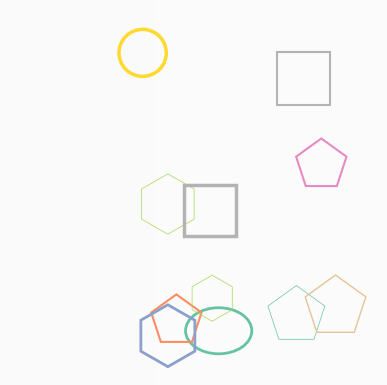[{"shape": "pentagon", "thickness": 0.5, "radius": 0.39, "center": [0.765, 0.181]}, {"shape": "oval", "thickness": 2, "radius": 0.43, "center": [0.564, 0.141]}, {"shape": "pentagon", "thickness": 1.5, "radius": 0.34, "center": [0.455, 0.167]}, {"shape": "hexagon", "thickness": 2, "radius": 0.4, "center": [0.433, 0.128]}, {"shape": "pentagon", "thickness": 1.5, "radius": 0.34, "center": [0.829, 0.572]}, {"shape": "hexagon", "thickness": 0.5, "radius": 0.3, "center": [0.548, 0.225]}, {"shape": "hexagon", "thickness": 0.5, "radius": 0.39, "center": [0.433, 0.47]}, {"shape": "circle", "thickness": 2.5, "radius": 0.31, "center": [0.368, 0.863]}, {"shape": "pentagon", "thickness": 1, "radius": 0.41, "center": [0.866, 0.203]}, {"shape": "square", "thickness": 2.5, "radius": 0.34, "center": [0.543, 0.453]}, {"shape": "square", "thickness": 1.5, "radius": 0.34, "center": [0.783, 0.796]}]